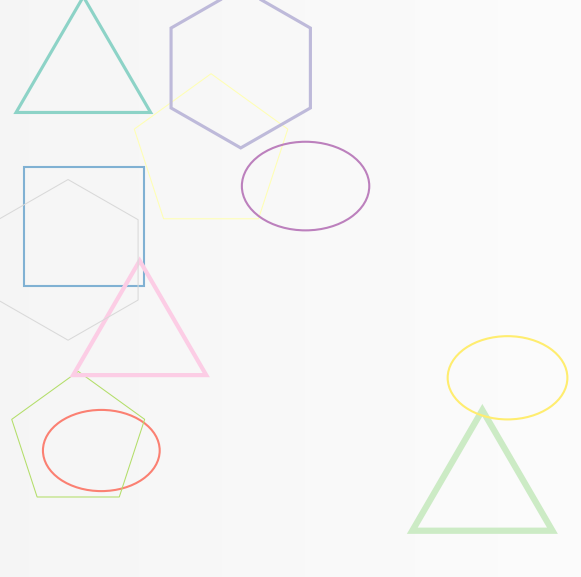[{"shape": "triangle", "thickness": 1.5, "radius": 0.67, "center": [0.143, 0.871]}, {"shape": "pentagon", "thickness": 0.5, "radius": 0.69, "center": [0.363, 0.733]}, {"shape": "hexagon", "thickness": 1.5, "radius": 0.69, "center": [0.414, 0.881]}, {"shape": "oval", "thickness": 1, "radius": 0.5, "center": [0.174, 0.219]}, {"shape": "square", "thickness": 1, "radius": 0.52, "center": [0.145, 0.606]}, {"shape": "pentagon", "thickness": 0.5, "radius": 0.6, "center": [0.135, 0.236]}, {"shape": "triangle", "thickness": 2, "radius": 0.66, "center": [0.24, 0.416]}, {"shape": "hexagon", "thickness": 0.5, "radius": 0.7, "center": [0.117, 0.549]}, {"shape": "oval", "thickness": 1, "radius": 0.55, "center": [0.526, 0.677]}, {"shape": "triangle", "thickness": 3, "radius": 0.7, "center": [0.83, 0.15]}, {"shape": "oval", "thickness": 1, "radius": 0.51, "center": [0.873, 0.345]}]